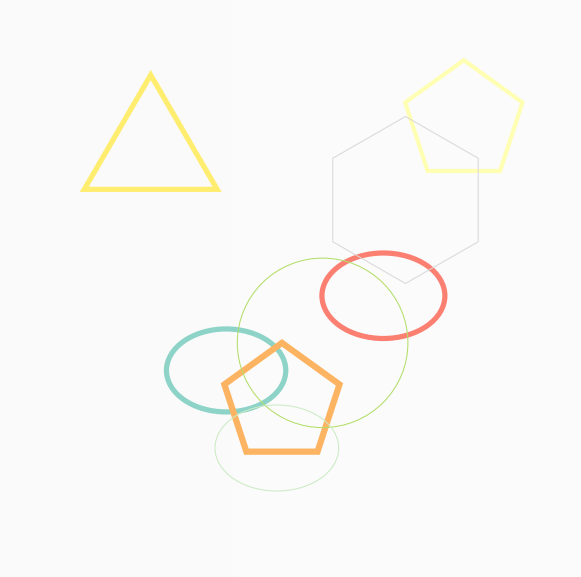[{"shape": "oval", "thickness": 2.5, "radius": 0.51, "center": [0.389, 0.358]}, {"shape": "pentagon", "thickness": 2, "radius": 0.53, "center": [0.798, 0.789]}, {"shape": "oval", "thickness": 2.5, "radius": 0.53, "center": [0.66, 0.487]}, {"shape": "pentagon", "thickness": 3, "radius": 0.52, "center": [0.485, 0.301]}, {"shape": "circle", "thickness": 0.5, "radius": 0.73, "center": [0.555, 0.405]}, {"shape": "hexagon", "thickness": 0.5, "radius": 0.72, "center": [0.698, 0.653]}, {"shape": "oval", "thickness": 0.5, "radius": 0.53, "center": [0.476, 0.223]}, {"shape": "triangle", "thickness": 2.5, "radius": 0.66, "center": [0.259, 0.737]}]